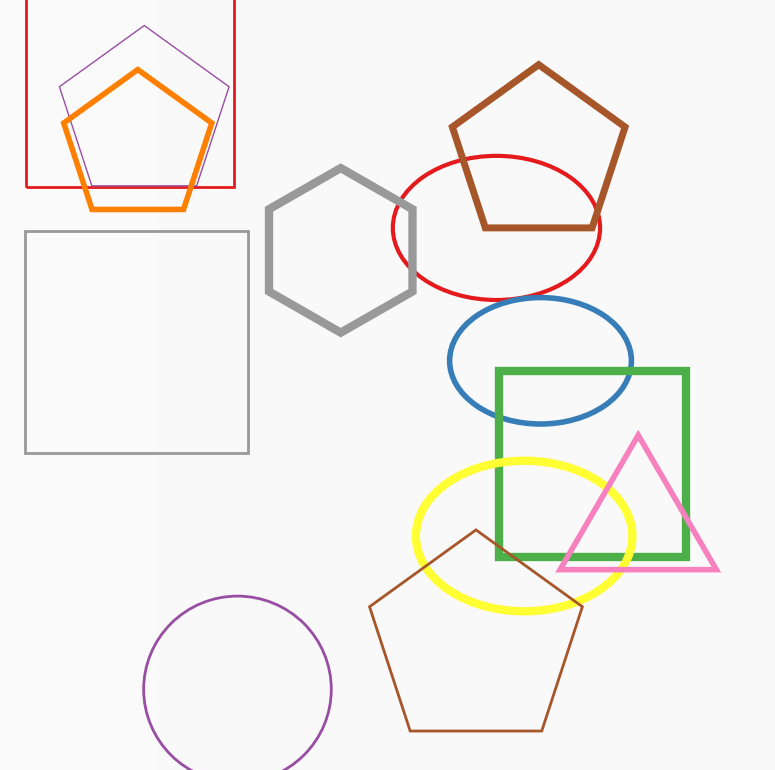[{"shape": "oval", "thickness": 1.5, "radius": 0.67, "center": [0.641, 0.704]}, {"shape": "square", "thickness": 1, "radius": 0.67, "center": [0.167, 0.891]}, {"shape": "oval", "thickness": 2, "radius": 0.59, "center": [0.697, 0.531]}, {"shape": "square", "thickness": 3, "radius": 0.6, "center": [0.765, 0.398]}, {"shape": "circle", "thickness": 1, "radius": 0.61, "center": [0.306, 0.105]}, {"shape": "pentagon", "thickness": 0.5, "radius": 0.58, "center": [0.186, 0.852]}, {"shape": "pentagon", "thickness": 2, "radius": 0.5, "center": [0.178, 0.809]}, {"shape": "oval", "thickness": 3, "radius": 0.7, "center": [0.676, 0.304]}, {"shape": "pentagon", "thickness": 1, "radius": 0.72, "center": [0.614, 0.167]}, {"shape": "pentagon", "thickness": 2.5, "radius": 0.59, "center": [0.695, 0.799]}, {"shape": "triangle", "thickness": 2, "radius": 0.58, "center": [0.824, 0.318]}, {"shape": "hexagon", "thickness": 3, "radius": 0.53, "center": [0.44, 0.675]}, {"shape": "square", "thickness": 1, "radius": 0.72, "center": [0.176, 0.556]}]